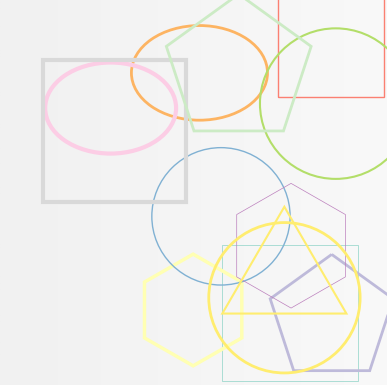[{"shape": "square", "thickness": 0.5, "radius": 0.88, "center": [0.748, 0.188]}, {"shape": "hexagon", "thickness": 2.5, "radius": 0.73, "center": [0.498, 0.195]}, {"shape": "pentagon", "thickness": 2, "radius": 0.83, "center": [0.856, 0.172]}, {"shape": "square", "thickness": 1, "radius": 0.68, "center": [0.854, 0.884]}, {"shape": "circle", "thickness": 1, "radius": 0.89, "center": [0.57, 0.438]}, {"shape": "oval", "thickness": 2, "radius": 0.88, "center": [0.515, 0.811]}, {"shape": "circle", "thickness": 1.5, "radius": 0.98, "center": [0.866, 0.731]}, {"shape": "oval", "thickness": 3, "radius": 0.84, "center": [0.285, 0.719]}, {"shape": "square", "thickness": 3, "radius": 0.92, "center": [0.296, 0.659]}, {"shape": "hexagon", "thickness": 0.5, "radius": 0.81, "center": [0.751, 0.362]}, {"shape": "pentagon", "thickness": 2, "radius": 0.98, "center": [0.616, 0.819]}, {"shape": "circle", "thickness": 2, "radius": 0.98, "center": [0.734, 0.227]}, {"shape": "triangle", "thickness": 1.5, "radius": 0.92, "center": [0.734, 0.278]}]